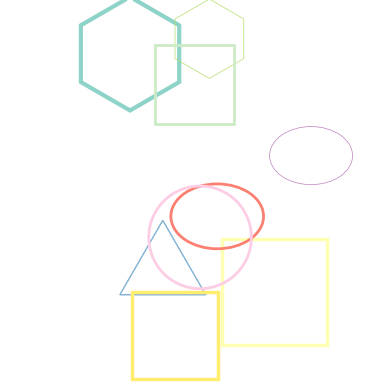[{"shape": "hexagon", "thickness": 3, "radius": 0.74, "center": [0.338, 0.861]}, {"shape": "square", "thickness": 2.5, "radius": 0.68, "center": [0.714, 0.242]}, {"shape": "oval", "thickness": 2, "radius": 0.6, "center": [0.564, 0.438]}, {"shape": "triangle", "thickness": 1, "radius": 0.64, "center": [0.423, 0.299]}, {"shape": "hexagon", "thickness": 0.5, "radius": 0.52, "center": [0.544, 0.899]}, {"shape": "circle", "thickness": 2, "radius": 0.67, "center": [0.52, 0.383]}, {"shape": "oval", "thickness": 0.5, "radius": 0.54, "center": [0.808, 0.596]}, {"shape": "square", "thickness": 2, "radius": 0.51, "center": [0.505, 0.78]}, {"shape": "square", "thickness": 2.5, "radius": 0.56, "center": [0.455, 0.129]}]